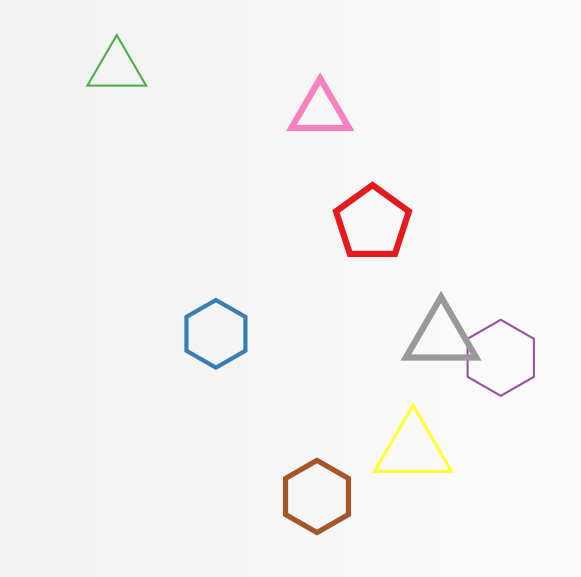[{"shape": "pentagon", "thickness": 3, "radius": 0.33, "center": [0.641, 0.613]}, {"shape": "hexagon", "thickness": 2, "radius": 0.29, "center": [0.371, 0.421]}, {"shape": "triangle", "thickness": 1, "radius": 0.29, "center": [0.201, 0.88]}, {"shape": "hexagon", "thickness": 1, "radius": 0.33, "center": [0.862, 0.38]}, {"shape": "triangle", "thickness": 1.5, "radius": 0.38, "center": [0.711, 0.221]}, {"shape": "hexagon", "thickness": 2.5, "radius": 0.31, "center": [0.545, 0.139]}, {"shape": "triangle", "thickness": 3, "radius": 0.29, "center": [0.551, 0.806]}, {"shape": "triangle", "thickness": 3, "radius": 0.35, "center": [0.759, 0.415]}]